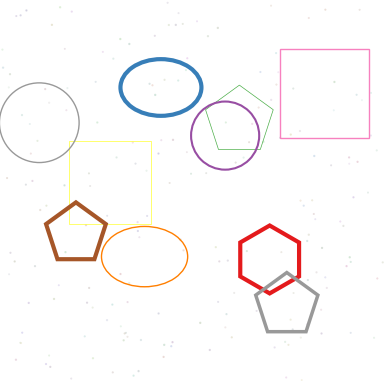[{"shape": "hexagon", "thickness": 3, "radius": 0.44, "center": [0.7, 0.326]}, {"shape": "oval", "thickness": 3, "radius": 0.53, "center": [0.418, 0.773]}, {"shape": "pentagon", "thickness": 0.5, "radius": 0.46, "center": [0.622, 0.686]}, {"shape": "circle", "thickness": 1.5, "radius": 0.44, "center": [0.585, 0.648]}, {"shape": "oval", "thickness": 1, "radius": 0.56, "center": [0.376, 0.334]}, {"shape": "square", "thickness": 0.5, "radius": 0.54, "center": [0.286, 0.526]}, {"shape": "pentagon", "thickness": 3, "radius": 0.41, "center": [0.197, 0.393]}, {"shape": "square", "thickness": 1, "radius": 0.58, "center": [0.842, 0.757]}, {"shape": "pentagon", "thickness": 2.5, "radius": 0.42, "center": [0.745, 0.207]}, {"shape": "circle", "thickness": 1, "radius": 0.52, "center": [0.102, 0.681]}]